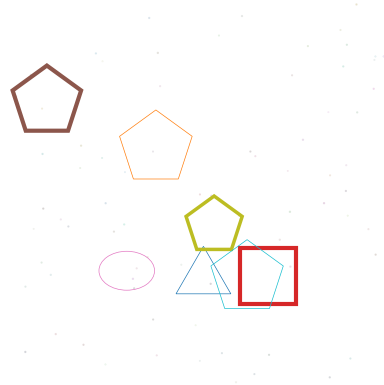[{"shape": "triangle", "thickness": 0.5, "radius": 0.41, "center": [0.528, 0.278]}, {"shape": "pentagon", "thickness": 0.5, "radius": 0.5, "center": [0.405, 0.615]}, {"shape": "square", "thickness": 3, "radius": 0.37, "center": [0.696, 0.283]}, {"shape": "pentagon", "thickness": 3, "radius": 0.47, "center": [0.122, 0.736]}, {"shape": "oval", "thickness": 0.5, "radius": 0.36, "center": [0.329, 0.297]}, {"shape": "pentagon", "thickness": 2.5, "radius": 0.38, "center": [0.556, 0.414]}, {"shape": "pentagon", "thickness": 0.5, "radius": 0.49, "center": [0.642, 0.279]}]